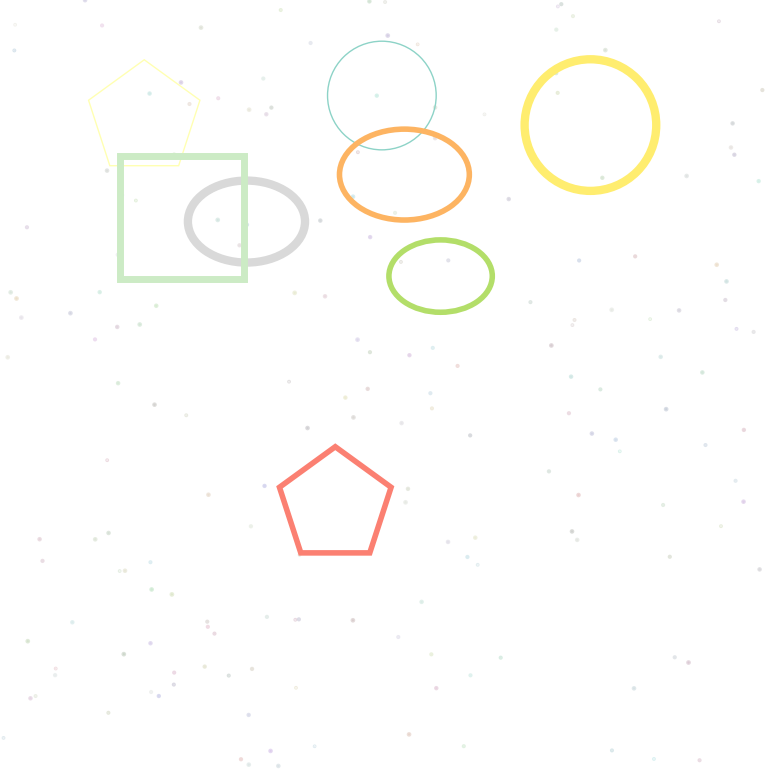[{"shape": "circle", "thickness": 0.5, "radius": 0.35, "center": [0.496, 0.876]}, {"shape": "pentagon", "thickness": 0.5, "radius": 0.38, "center": [0.187, 0.846]}, {"shape": "pentagon", "thickness": 2, "radius": 0.38, "center": [0.435, 0.344]}, {"shape": "oval", "thickness": 2, "radius": 0.42, "center": [0.525, 0.773]}, {"shape": "oval", "thickness": 2, "radius": 0.34, "center": [0.572, 0.641]}, {"shape": "oval", "thickness": 3, "radius": 0.38, "center": [0.32, 0.712]}, {"shape": "square", "thickness": 2.5, "radius": 0.4, "center": [0.236, 0.718]}, {"shape": "circle", "thickness": 3, "radius": 0.43, "center": [0.767, 0.838]}]